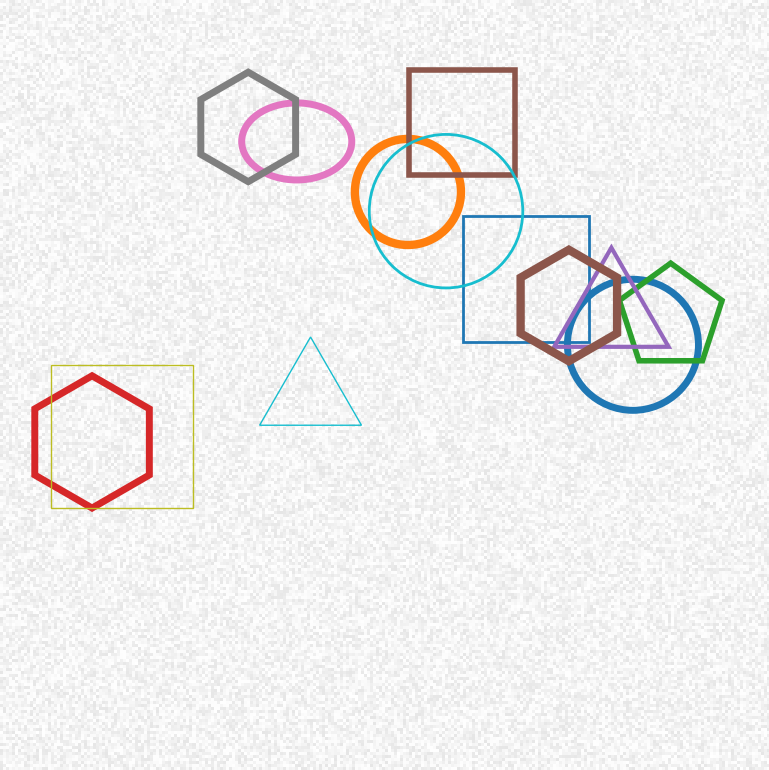[{"shape": "circle", "thickness": 2.5, "radius": 0.43, "center": [0.822, 0.552]}, {"shape": "square", "thickness": 1, "radius": 0.41, "center": [0.683, 0.638]}, {"shape": "circle", "thickness": 3, "radius": 0.34, "center": [0.53, 0.751]}, {"shape": "pentagon", "thickness": 2, "radius": 0.35, "center": [0.871, 0.588]}, {"shape": "hexagon", "thickness": 2.5, "radius": 0.43, "center": [0.12, 0.426]}, {"shape": "triangle", "thickness": 1.5, "radius": 0.43, "center": [0.794, 0.592]}, {"shape": "square", "thickness": 2, "radius": 0.34, "center": [0.6, 0.841]}, {"shape": "hexagon", "thickness": 3, "radius": 0.36, "center": [0.739, 0.603]}, {"shape": "oval", "thickness": 2.5, "radius": 0.36, "center": [0.385, 0.816]}, {"shape": "hexagon", "thickness": 2.5, "radius": 0.36, "center": [0.322, 0.835]}, {"shape": "square", "thickness": 0.5, "radius": 0.46, "center": [0.158, 0.433]}, {"shape": "triangle", "thickness": 0.5, "radius": 0.38, "center": [0.403, 0.486]}, {"shape": "circle", "thickness": 1, "radius": 0.5, "center": [0.579, 0.726]}]